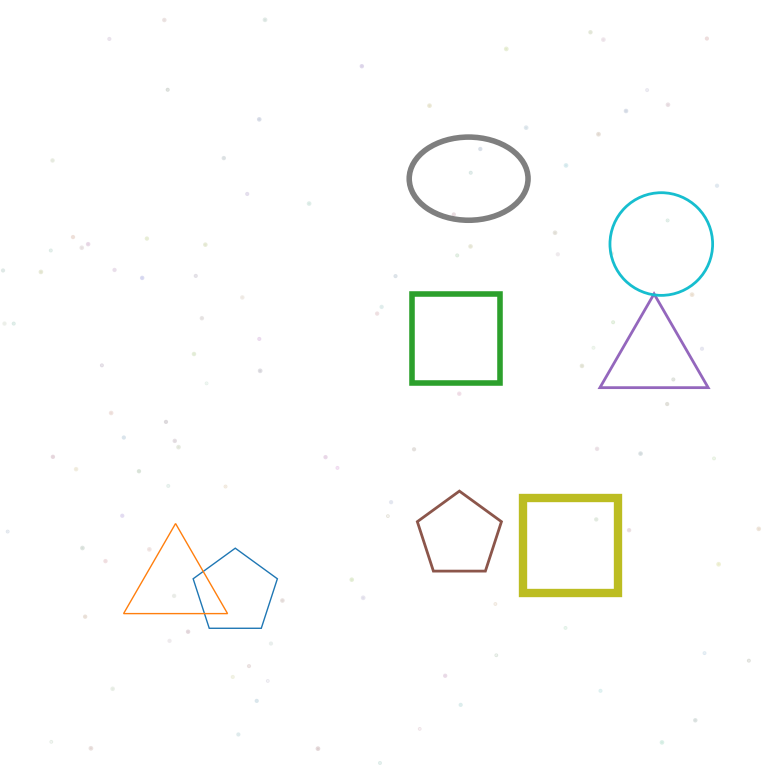[{"shape": "pentagon", "thickness": 0.5, "radius": 0.29, "center": [0.306, 0.231]}, {"shape": "triangle", "thickness": 0.5, "radius": 0.39, "center": [0.228, 0.242]}, {"shape": "square", "thickness": 2, "radius": 0.29, "center": [0.592, 0.56]}, {"shape": "triangle", "thickness": 1, "radius": 0.41, "center": [0.849, 0.537]}, {"shape": "pentagon", "thickness": 1, "radius": 0.29, "center": [0.597, 0.305]}, {"shape": "oval", "thickness": 2, "radius": 0.39, "center": [0.609, 0.768]}, {"shape": "square", "thickness": 3, "radius": 0.31, "center": [0.741, 0.292]}, {"shape": "circle", "thickness": 1, "radius": 0.33, "center": [0.859, 0.683]}]